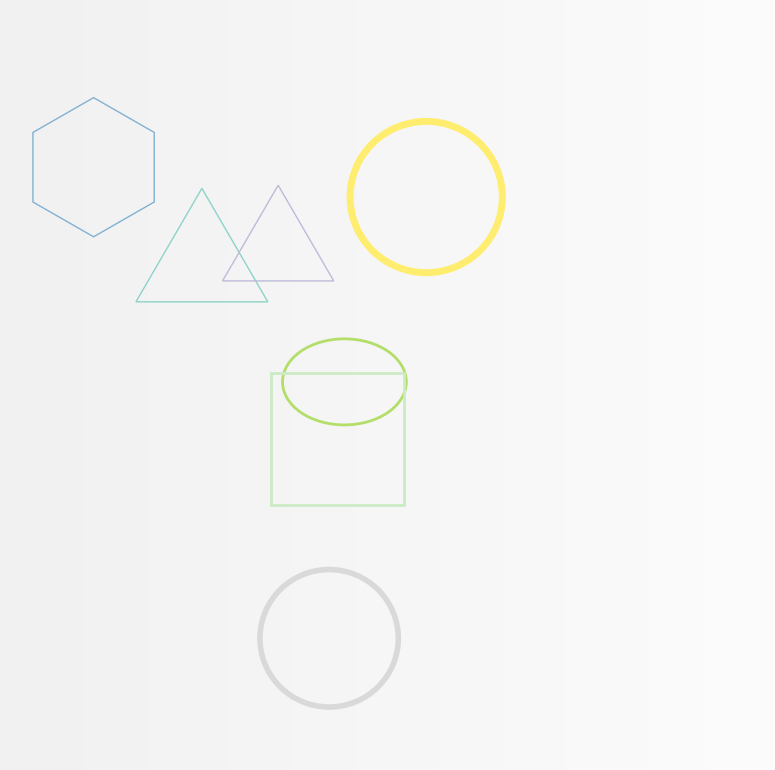[{"shape": "triangle", "thickness": 0.5, "radius": 0.49, "center": [0.261, 0.657]}, {"shape": "triangle", "thickness": 0.5, "radius": 0.41, "center": [0.359, 0.677]}, {"shape": "hexagon", "thickness": 0.5, "radius": 0.45, "center": [0.121, 0.783]}, {"shape": "oval", "thickness": 1, "radius": 0.4, "center": [0.444, 0.504]}, {"shape": "circle", "thickness": 2, "radius": 0.45, "center": [0.425, 0.171]}, {"shape": "square", "thickness": 1, "radius": 0.43, "center": [0.436, 0.43]}, {"shape": "circle", "thickness": 2.5, "radius": 0.49, "center": [0.55, 0.744]}]